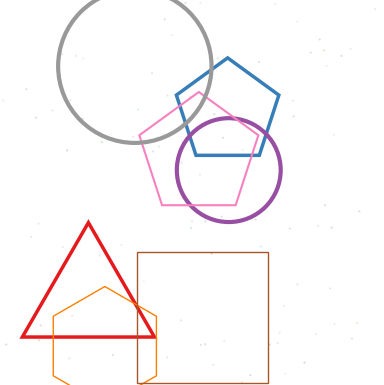[{"shape": "triangle", "thickness": 2.5, "radius": 0.99, "center": [0.23, 0.224]}, {"shape": "pentagon", "thickness": 2.5, "radius": 0.7, "center": [0.591, 0.71]}, {"shape": "circle", "thickness": 3, "radius": 0.67, "center": [0.594, 0.558]}, {"shape": "hexagon", "thickness": 1, "radius": 0.77, "center": [0.272, 0.101]}, {"shape": "square", "thickness": 1, "radius": 0.85, "center": [0.525, 0.175]}, {"shape": "pentagon", "thickness": 1.5, "radius": 0.81, "center": [0.516, 0.598]}, {"shape": "circle", "thickness": 3, "radius": 1.0, "center": [0.35, 0.828]}]